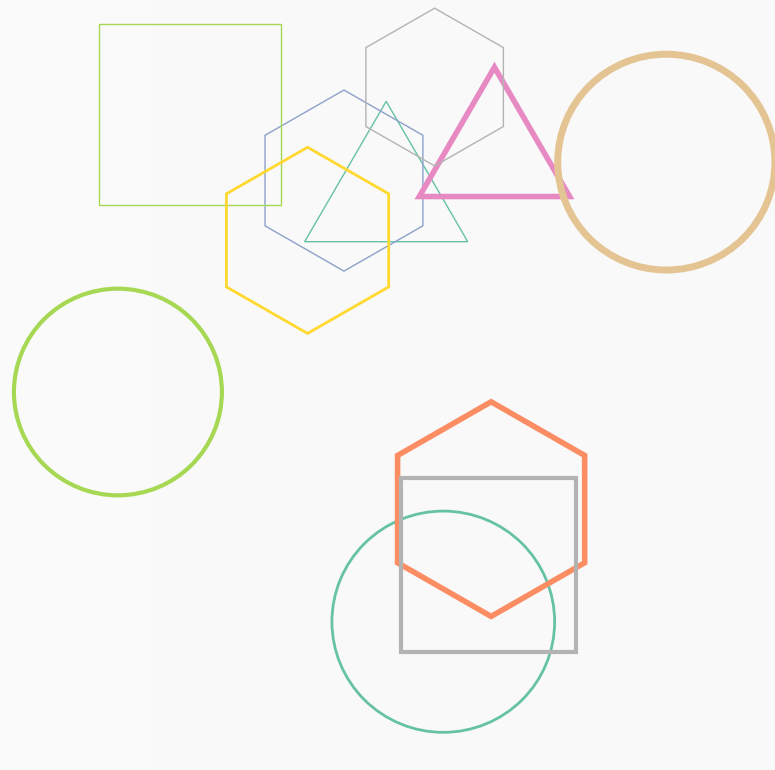[{"shape": "circle", "thickness": 1, "radius": 0.72, "center": [0.572, 0.193]}, {"shape": "triangle", "thickness": 0.5, "radius": 0.61, "center": [0.498, 0.747]}, {"shape": "hexagon", "thickness": 2, "radius": 0.7, "center": [0.634, 0.339]}, {"shape": "hexagon", "thickness": 0.5, "radius": 0.59, "center": [0.444, 0.765]}, {"shape": "triangle", "thickness": 2, "radius": 0.56, "center": [0.638, 0.801]}, {"shape": "circle", "thickness": 1.5, "radius": 0.67, "center": [0.152, 0.491]}, {"shape": "square", "thickness": 0.5, "radius": 0.59, "center": [0.246, 0.851]}, {"shape": "hexagon", "thickness": 1, "radius": 0.6, "center": [0.397, 0.688]}, {"shape": "circle", "thickness": 2.5, "radius": 0.7, "center": [0.86, 0.789]}, {"shape": "square", "thickness": 1.5, "radius": 0.56, "center": [0.63, 0.266]}, {"shape": "hexagon", "thickness": 0.5, "radius": 0.51, "center": [0.561, 0.887]}]